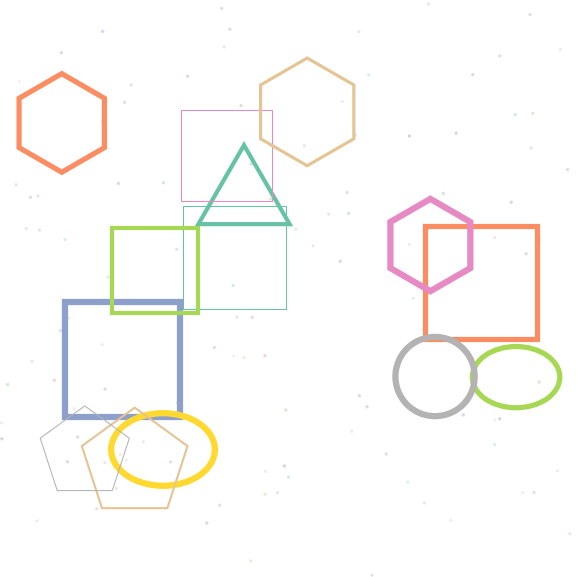[{"shape": "square", "thickness": 0.5, "radius": 0.45, "center": [0.406, 0.553]}, {"shape": "triangle", "thickness": 2, "radius": 0.46, "center": [0.422, 0.657]}, {"shape": "hexagon", "thickness": 2.5, "radius": 0.43, "center": [0.107, 0.786]}, {"shape": "square", "thickness": 2.5, "radius": 0.49, "center": [0.833, 0.51]}, {"shape": "square", "thickness": 3, "radius": 0.5, "center": [0.213, 0.377]}, {"shape": "hexagon", "thickness": 3, "radius": 0.4, "center": [0.745, 0.575]}, {"shape": "square", "thickness": 0.5, "radius": 0.39, "center": [0.393, 0.73]}, {"shape": "oval", "thickness": 2.5, "radius": 0.38, "center": [0.894, 0.346]}, {"shape": "square", "thickness": 2, "radius": 0.37, "center": [0.268, 0.531]}, {"shape": "oval", "thickness": 3, "radius": 0.45, "center": [0.282, 0.221]}, {"shape": "pentagon", "thickness": 1, "radius": 0.48, "center": [0.233, 0.197]}, {"shape": "hexagon", "thickness": 1.5, "radius": 0.47, "center": [0.532, 0.805]}, {"shape": "circle", "thickness": 3, "radius": 0.34, "center": [0.753, 0.347]}, {"shape": "pentagon", "thickness": 0.5, "radius": 0.41, "center": [0.147, 0.215]}]